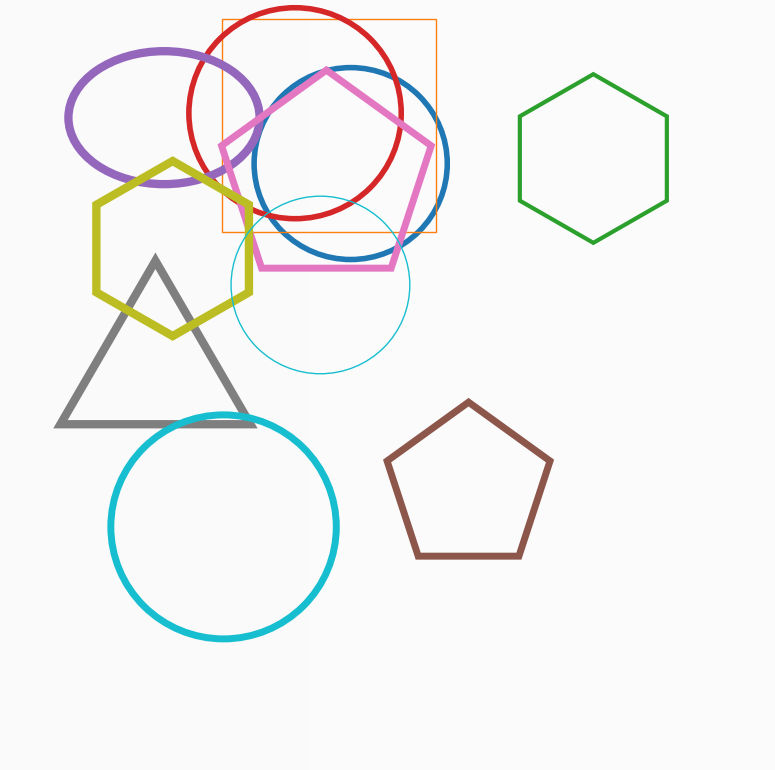[{"shape": "circle", "thickness": 2, "radius": 0.62, "center": [0.452, 0.788]}, {"shape": "square", "thickness": 0.5, "radius": 0.69, "center": [0.425, 0.837]}, {"shape": "hexagon", "thickness": 1.5, "radius": 0.55, "center": [0.766, 0.794]}, {"shape": "circle", "thickness": 2, "radius": 0.68, "center": [0.381, 0.853]}, {"shape": "oval", "thickness": 3, "radius": 0.62, "center": [0.212, 0.847]}, {"shape": "pentagon", "thickness": 2.5, "radius": 0.55, "center": [0.605, 0.367]}, {"shape": "pentagon", "thickness": 2.5, "radius": 0.71, "center": [0.421, 0.767]}, {"shape": "triangle", "thickness": 3, "radius": 0.71, "center": [0.201, 0.52]}, {"shape": "hexagon", "thickness": 3, "radius": 0.57, "center": [0.223, 0.677]}, {"shape": "circle", "thickness": 0.5, "radius": 0.58, "center": [0.413, 0.63]}, {"shape": "circle", "thickness": 2.5, "radius": 0.73, "center": [0.288, 0.316]}]